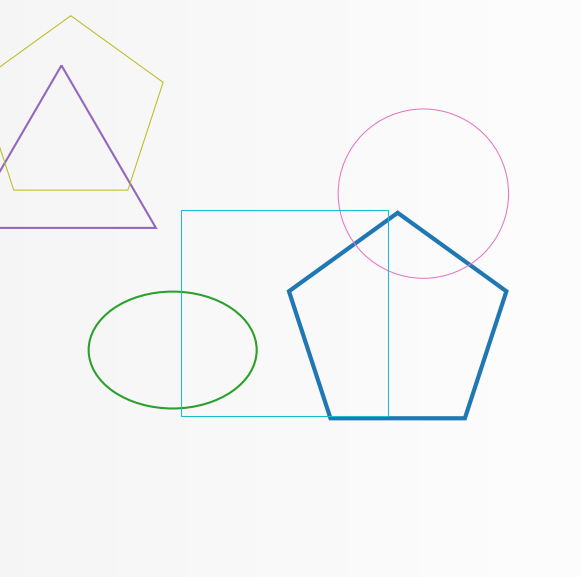[{"shape": "pentagon", "thickness": 2, "radius": 0.98, "center": [0.684, 0.434]}, {"shape": "oval", "thickness": 1, "radius": 0.72, "center": [0.297, 0.393]}, {"shape": "triangle", "thickness": 1, "radius": 0.94, "center": [0.106, 0.698]}, {"shape": "circle", "thickness": 0.5, "radius": 0.73, "center": [0.728, 0.664]}, {"shape": "pentagon", "thickness": 0.5, "radius": 0.83, "center": [0.122, 0.805]}, {"shape": "square", "thickness": 0.5, "radius": 0.89, "center": [0.489, 0.457]}]